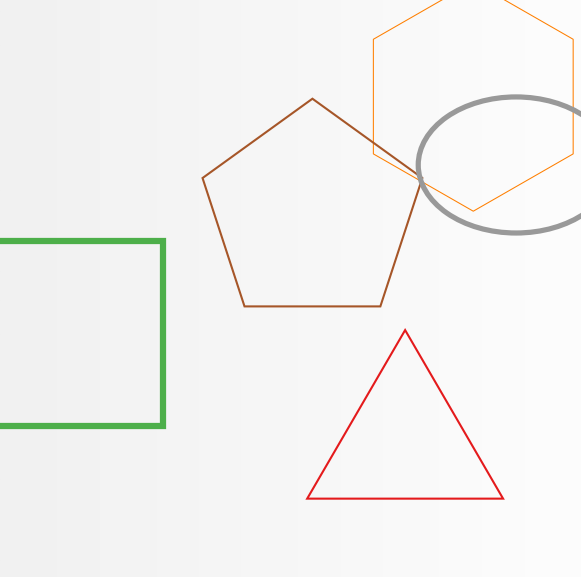[{"shape": "triangle", "thickness": 1, "radius": 0.97, "center": [0.697, 0.233]}, {"shape": "square", "thickness": 3, "radius": 0.8, "center": [0.12, 0.421]}, {"shape": "hexagon", "thickness": 0.5, "radius": 0.99, "center": [0.814, 0.832]}, {"shape": "pentagon", "thickness": 1, "radius": 0.99, "center": [0.538, 0.629]}, {"shape": "oval", "thickness": 2.5, "radius": 0.84, "center": [0.888, 0.713]}]